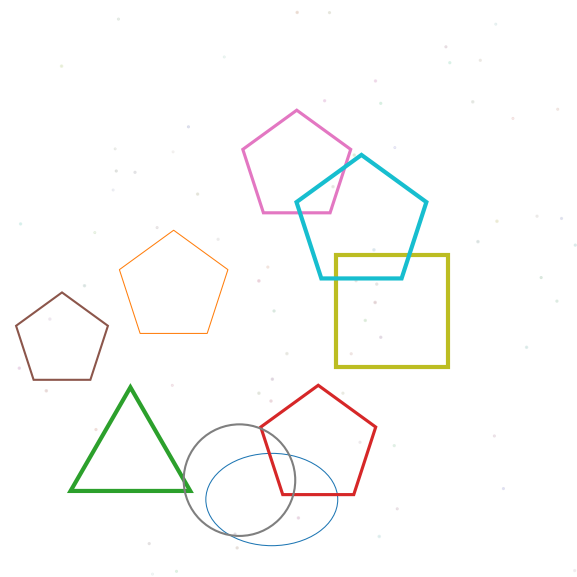[{"shape": "oval", "thickness": 0.5, "radius": 0.57, "center": [0.471, 0.134]}, {"shape": "pentagon", "thickness": 0.5, "radius": 0.49, "center": [0.301, 0.502]}, {"shape": "triangle", "thickness": 2, "radius": 0.6, "center": [0.226, 0.209]}, {"shape": "pentagon", "thickness": 1.5, "radius": 0.52, "center": [0.551, 0.227]}, {"shape": "pentagon", "thickness": 1, "radius": 0.42, "center": [0.107, 0.409]}, {"shape": "pentagon", "thickness": 1.5, "radius": 0.49, "center": [0.514, 0.71]}, {"shape": "circle", "thickness": 1, "radius": 0.48, "center": [0.415, 0.168]}, {"shape": "square", "thickness": 2, "radius": 0.49, "center": [0.679, 0.461]}, {"shape": "pentagon", "thickness": 2, "radius": 0.59, "center": [0.626, 0.613]}]